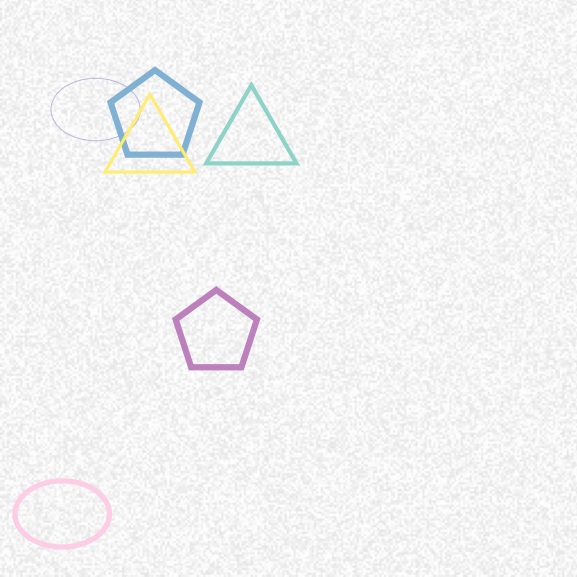[{"shape": "triangle", "thickness": 2, "radius": 0.45, "center": [0.435, 0.761]}, {"shape": "oval", "thickness": 0.5, "radius": 0.39, "center": [0.166, 0.809]}, {"shape": "pentagon", "thickness": 3, "radius": 0.4, "center": [0.268, 0.797]}, {"shape": "oval", "thickness": 2.5, "radius": 0.41, "center": [0.108, 0.109]}, {"shape": "pentagon", "thickness": 3, "radius": 0.37, "center": [0.375, 0.423]}, {"shape": "triangle", "thickness": 1.5, "radius": 0.45, "center": [0.26, 0.746]}]